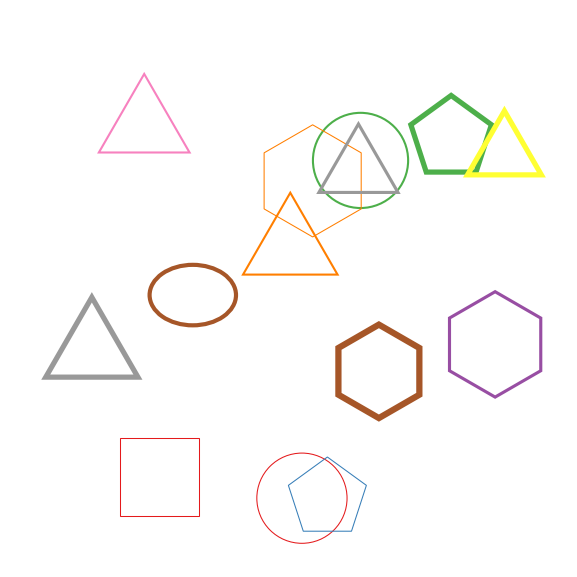[{"shape": "square", "thickness": 0.5, "radius": 0.34, "center": [0.276, 0.173]}, {"shape": "circle", "thickness": 0.5, "radius": 0.39, "center": [0.523, 0.136]}, {"shape": "pentagon", "thickness": 0.5, "radius": 0.36, "center": [0.567, 0.137]}, {"shape": "pentagon", "thickness": 2.5, "radius": 0.37, "center": [0.781, 0.76]}, {"shape": "circle", "thickness": 1, "radius": 0.41, "center": [0.624, 0.721]}, {"shape": "hexagon", "thickness": 1.5, "radius": 0.46, "center": [0.857, 0.403]}, {"shape": "triangle", "thickness": 1, "radius": 0.47, "center": [0.503, 0.571]}, {"shape": "hexagon", "thickness": 0.5, "radius": 0.49, "center": [0.541, 0.686]}, {"shape": "triangle", "thickness": 2.5, "radius": 0.37, "center": [0.873, 0.733]}, {"shape": "hexagon", "thickness": 3, "radius": 0.4, "center": [0.656, 0.356]}, {"shape": "oval", "thickness": 2, "radius": 0.37, "center": [0.334, 0.488]}, {"shape": "triangle", "thickness": 1, "radius": 0.45, "center": [0.25, 0.78]}, {"shape": "triangle", "thickness": 1.5, "radius": 0.4, "center": [0.621, 0.705]}, {"shape": "triangle", "thickness": 2.5, "radius": 0.46, "center": [0.159, 0.392]}]